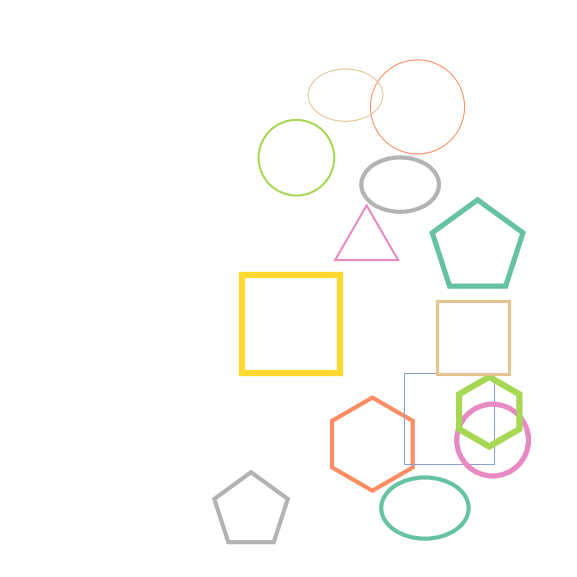[{"shape": "pentagon", "thickness": 2.5, "radius": 0.41, "center": [0.827, 0.57]}, {"shape": "oval", "thickness": 2, "radius": 0.38, "center": [0.736, 0.119]}, {"shape": "hexagon", "thickness": 2, "radius": 0.4, "center": [0.645, 0.23]}, {"shape": "circle", "thickness": 0.5, "radius": 0.41, "center": [0.723, 0.814]}, {"shape": "square", "thickness": 0.5, "radius": 0.39, "center": [0.777, 0.274]}, {"shape": "circle", "thickness": 2.5, "radius": 0.31, "center": [0.853, 0.237]}, {"shape": "triangle", "thickness": 1, "radius": 0.32, "center": [0.635, 0.58]}, {"shape": "circle", "thickness": 1, "radius": 0.33, "center": [0.513, 0.726]}, {"shape": "hexagon", "thickness": 3, "radius": 0.3, "center": [0.847, 0.286]}, {"shape": "square", "thickness": 3, "radius": 0.42, "center": [0.504, 0.438]}, {"shape": "oval", "thickness": 0.5, "radius": 0.32, "center": [0.598, 0.834]}, {"shape": "square", "thickness": 1.5, "radius": 0.31, "center": [0.819, 0.415]}, {"shape": "pentagon", "thickness": 2, "radius": 0.33, "center": [0.435, 0.114]}, {"shape": "oval", "thickness": 2, "radius": 0.34, "center": [0.693, 0.679]}]